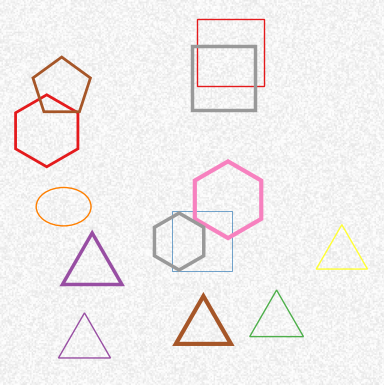[{"shape": "hexagon", "thickness": 2, "radius": 0.47, "center": [0.121, 0.66]}, {"shape": "square", "thickness": 1, "radius": 0.44, "center": [0.599, 0.863]}, {"shape": "square", "thickness": 0.5, "radius": 0.39, "center": [0.526, 0.374]}, {"shape": "triangle", "thickness": 1, "radius": 0.4, "center": [0.718, 0.166]}, {"shape": "triangle", "thickness": 1, "radius": 0.39, "center": [0.219, 0.109]}, {"shape": "triangle", "thickness": 2.5, "radius": 0.45, "center": [0.239, 0.306]}, {"shape": "oval", "thickness": 1, "radius": 0.36, "center": [0.165, 0.463]}, {"shape": "triangle", "thickness": 1, "radius": 0.38, "center": [0.888, 0.34]}, {"shape": "pentagon", "thickness": 2, "radius": 0.39, "center": [0.16, 0.773]}, {"shape": "triangle", "thickness": 3, "radius": 0.41, "center": [0.528, 0.148]}, {"shape": "hexagon", "thickness": 3, "radius": 0.5, "center": [0.592, 0.481]}, {"shape": "square", "thickness": 2.5, "radius": 0.41, "center": [0.58, 0.797]}, {"shape": "hexagon", "thickness": 2.5, "radius": 0.37, "center": [0.465, 0.373]}]